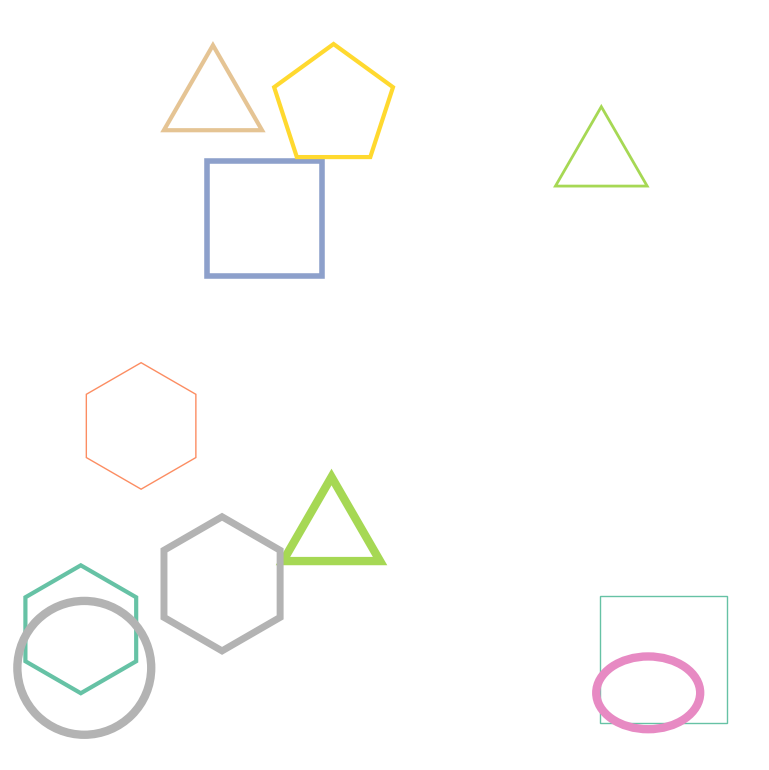[{"shape": "hexagon", "thickness": 1.5, "radius": 0.42, "center": [0.105, 0.183]}, {"shape": "square", "thickness": 0.5, "radius": 0.41, "center": [0.862, 0.143]}, {"shape": "hexagon", "thickness": 0.5, "radius": 0.41, "center": [0.183, 0.447]}, {"shape": "square", "thickness": 2, "radius": 0.37, "center": [0.344, 0.716]}, {"shape": "oval", "thickness": 3, "radius": 0.34, "center": [0.842, 0.1]}, {"shape": "triangle", "thickness": 1, "radius": 0.34, "center": [0.781, 0.793]}, {"shape": "triangle", "thickness": 3, "radius": 0.36, "center": [0.431, 0.308]}, {"shape": "pentagon", "thickness": 1.5, "radius": 0.41, "center": [0.433, 0.862]}, {"shape": "triangle", "thickness": 1.5, "radius": 0.37, "center": [0.277, 0.868]}, {"shape": "hexagon", "thickness": 2.5, "radius": 0.44, "center": [0.288, 0.242]}, {"shape": "circle", "thickness": 3, "radius": 0.43, "center": [0.109, 0.133]}]